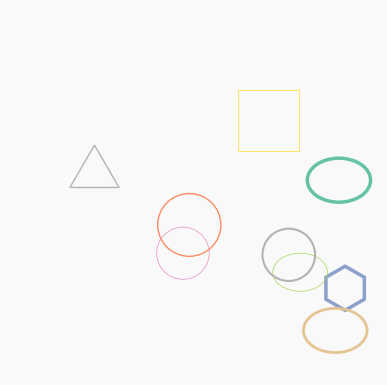[{"shape": "oval", "thickness": 2.5, "radius": 0.41, "center": [0.875, 0.532]}, {"shape": "circle", "thickness": 1, "radius": 0.41, "center": [0.488, 0.416]}, {"shape": "hexagon", "thickness": 2.5, "radius": 0.29, "center": [0.891, 0.251]}, {"shape": "circle", "thickness": 0.5, "radius": 0.34, "center": [0.472, 0.342]}, {"shape": "oval", "thickness": 0.5, "radius": 0.35, "center": [0.774, 0.293]}, {"shape": "square", "thickness": 0.5, "radius": 0.39, "center": [0.692, 0.688]}, {"shape": "oval", "thickness": 2, "radius": 0.41, "center": [0.865, 0.142]}, {"shape": "circle", "thickness": 1.5, "radius": 0.34, "center": [0.745, 0.338]}, {"shape": "triangle", "thickness": 1, "radius": 0.37, "center": [0.244, 0.55]}]